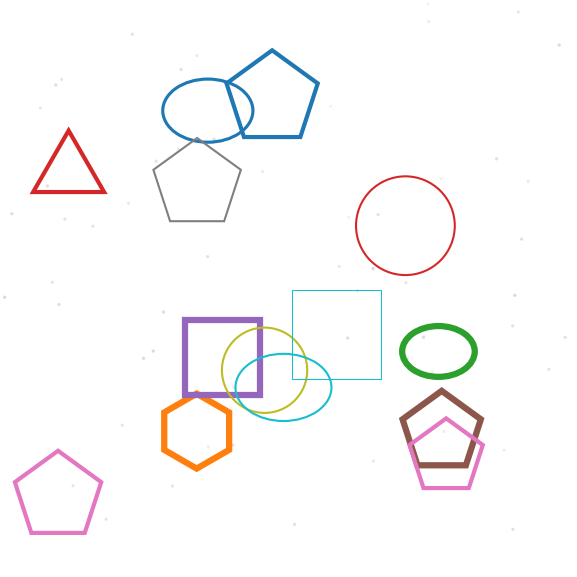[{"shape": "pentagon", "thickness": 2, "radius": 0.42, "center": [0.471, 0.829]}, {"shape": "oval", "thickness": 1.5, "radius": 0.39, "center": [0.36, 0.808]}, {"shape": "hexagon", "thickness": 3, "radius": 0.32, "center": [0.341, 0.253]}, {"shape": "oval", "thickness": 3, "radius": 0.31, "center": [0.759, 0.391]}, {"shape": "triangle", "thickness": 2, "radius": 0.35, "center": [0.119, 0.702]}, {"shape": "circle", "thickness": 1, "radius": 0.43, "center": [0.702, 0.608]}, {"shape": "square", "thickness": 3, "radius": 0.33, "center": [0.385, 0.381]}, {"shape": "pentagon", "thickness": 3, "radius": 0.36, "center": [0.765, 0.251]}, {"shape": "pentagon", "thickness": 2, "radius": 0.39, "center": [0.101, 0.14]}, {"shape": "pentagon", "thickness": 2, "radius": 0.33, "center": [0.773, 0.208]}, {"shape": "pentagon", "thickness": 1, "radius": 0.4, "center": [0.341, 0.681]}, {"shape": "circle", "thickness": 1, "radius": 0.37, "center": [0.458, 0.358]}, {"shape": "square", "thickness": 0.5, "radius": 0.38, "center": [0.583, 0.42]}, {"shape": "oval", "thickness": 1, "radius": 0.42, "center": [0.491, 0.328]}]